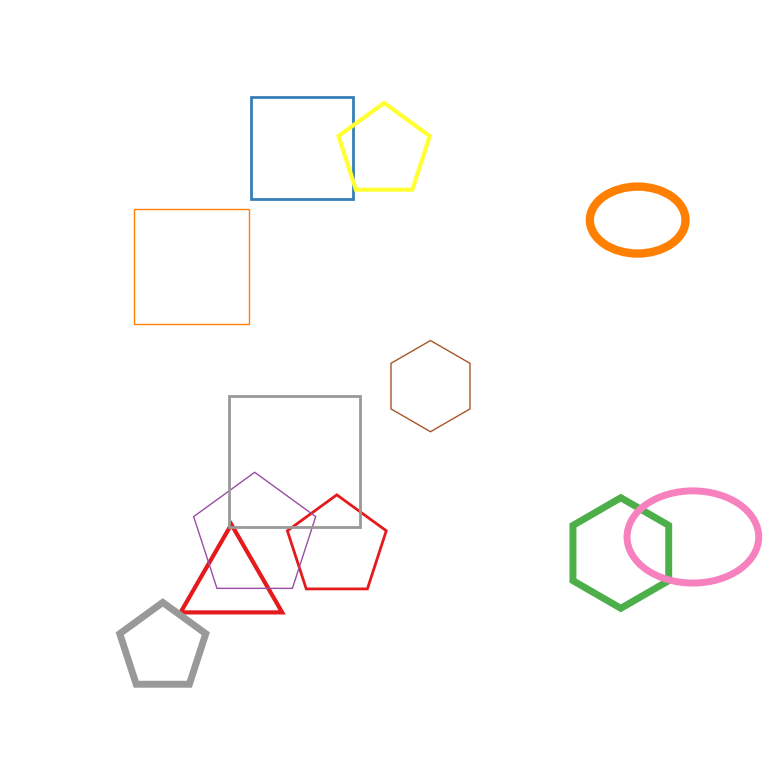[{"shape": "pentagon", "thickness": 1, "radius": 0.34, "center": [0.437, 0.29]}, {"shape": "triangle", "thickness": 1.5, "radius": 0.38, "center": [0.3, 0.243]}, {"shape": "square", "thickness": 1, "radius": 0.33, "center": [0.392, 0.807]}, {"shape": "hexagon", "thickness": 2.5, "radius": 0.36, "center": [0.806, 0.282]}, {"shape": "pentagon", "thickness": 0.5, "radius": 0.42, "center": [0.331, 0.303]}, {"shape": "oval", "thickness": 3, "radius": 0.31, "center": [0.828, 0.714]}, {"shape": "square", "thickness": 0.5, "radius": 0.37, "center": [0.248, 0.654]}, {"shape": "pentagon", "thickness": 1.5, "radius": 0.31, "center": [0.499, 0.804]}, {"shape": "hexagon", "thickness": 0.5, "radius": 0.3, "center": [0.559, 0.499]}, {"shape": "oval", "thickness": 2.5, "radius": 0.43, "center": [0.9, 0.303]}, {"shape": "square", "thickness": 1, "radius": 0.43, "center": [0.383, 0.4]}, {"shape": "pentagon", "thickness": 2.5, "radius": 0.29, "center": [0.211, 0.159]}]